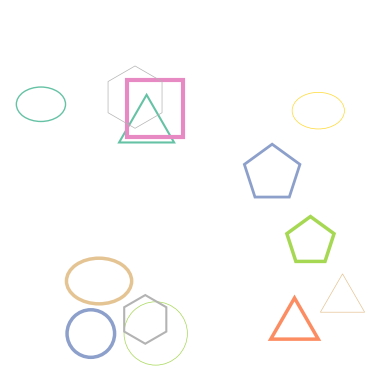[{"shape": "oval", "thickness": 1, "radius": 0.32, "center": [0.106, 0.729]}, {"shape": "triangle", "thickness": 1.5, "radius": 0.41, "center": [0.381, 0.671]}, {"shape": "triangle", "thickness": 2.5, "radius": 0.36, "center": [0.765, 0.155]}, {"shape": "pentagon", "thickness": 2, "radius": 0.38, "center": [0.707, 0.55]}, {"shape": "circle", "thickness": 2.5, "radius": 0.31, "center": [0.236, 0.134]}, {"shape": "square", "thickness": 3, "radius": 0.37, "center": [0.403, 0.718]}, {"shape": "pentagon", "thickness": 2.5, "radius": 0.32, "center": [0.806, 0.373]}, {"shape": "circle", "thickness": 0.5, "radius": 0.41, "center": [0.404, 0.134]}, {"shape": "oval", "thickness": 0.5, "radius": 0.34, "center": [0.827, 0.713]}, {"shape": "oval", "thickness": 2.5, "radius": 0.42, "center": [0.257, 0.27]}, {"shape": "triangle", "thickness": 0.5, "radius": 0.33, "center": [0.89, 0.222]}, {"shape": "hexagon", "thickness": 1.5, "radius": 0.32, "center": [0.377, 0.17]}, {"shape": "hexagon", "thickness": 0.5, "radius": 0.4, "center": [0.351, 0.748]}]